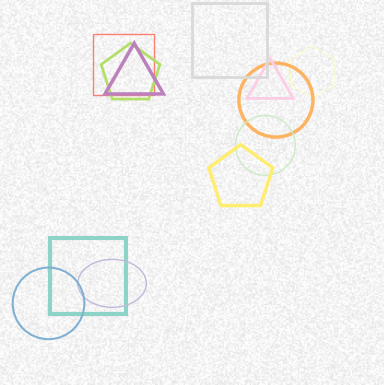[{"shape": "square", "thickness": 3, "radius": 0.49, "center": [0.229, 0.283]}, {"shape": "hexagon", "thickness": 0.5, "radius": 0.33, "center": [0.812, 0.813]}, {"shape": "oval", "thickness": 1, "radius": 0.44, "center": [0.291, 0.264]}, {"shape": "square", "thickness": 1, "radius": 0.4, "center": [0.321, 0.832]}, {"shape": "circle", "thickness": 1.5, "radius": 0.47, "center": [0.126, 0.212]}, {"shape": "circle", "thickness": 2.5, "radius": 0.48, "center": [0.717, 0.74]}, {"shape": "pentagon", "thickness": 2, "radius": 0.4, "center": [0.339, 0.808]}, {"shape": "triangle", "thickness": 2, "radius": 0.35, "center": [0.702, 0.779]}, {"shape": "square", "thickness": 2, "radius": 0.48, "center": [0.597, 0.896]}, {"shape": "triangle", "thickness": 2.5, "radius": 0.44, "center": [0.349, 0.8]}, {"shape": "circle", "thickness": 1, "radius": 0.39, "center": [0.689, 0.623]}, {"shape": "pentagon", "thickness": 2.5, "radius": 0.44, "center": [0.625, 0.537]}]